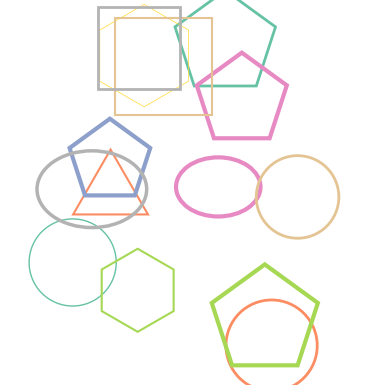[{"shape": "circle", "thickness": 1, "radius": 0.57, "center": [0.189, 0.318]}, {"shape": "pentagon", "thickness": 2, "radius": 0.69, "center": [0.585, 0.888]}, {"shape": "circle", "thickness": 2, "radius": 0.59, "center": [0.705, 0.102]}, {"shape": "triangle", "thickness": 1.5, "radius": 0.56, "center": [0.287, 0.499]}, {"shape": "pentagon", "thickness": 3, "radius": 0.55, "center": [0.285, 0.582]}, {"shape": "pentagon", "thickness": 3, "radius": 0.61, "center": [0.628, 0.74]}, {"shape": "oval", "thickness": 3, "radius": 0.55, "center": [0.567, 0.515]}, {"shape": "hexagon", "thickness": 1.5, "radius": 0.54, "center": [0.358, 0.246]}, {"shape": "pentagon", "thickness": 3, "radius": 0.72, "center": [0.688, 0.168]}, {"shape": "hexagon", "thickness": 0.5, "radius": 0.66, "center": [0.374, 0.856]}, {"shape": "circle", "thickness": 2, "radius": 0.54, "center": [0.773, 0.488]}, {"shape": "square", "thickness": 1.5, "radius": 0.63, "center": [0.424, 0.827]}, {"shape": "oval", "thickness": 2.5, "radius": 0.71, "center": [0.239, 0.509]}, {"shape": "square", "thickness": 2, "radius": 0.53, "center": [0.36, 0.876]}]